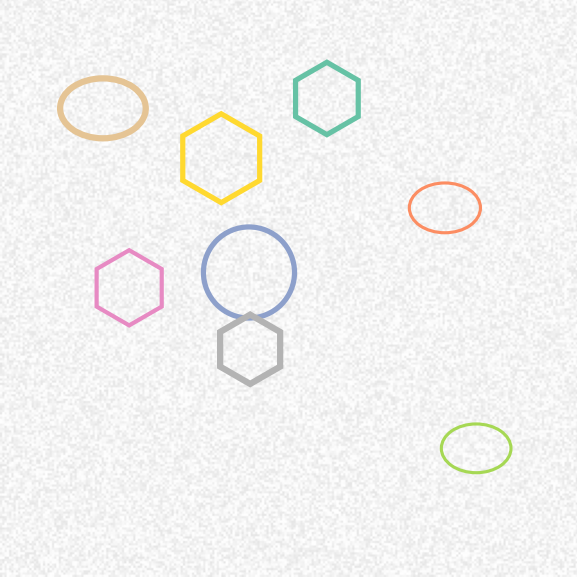[{"shape": "hexagon", "thickness": 2.5, "radius": 0.31, "center": [0.566, 0.829]}, {"shape": "oval", "thickness": 1.5, "radius": 0.31, "center": [0.77, 0.639]}, {"shape": "circle", "thickness": 2.5, "radius": 0.39, "center": [0.431, 0.527]}, {"shape": "hexagon", "thickness": 2, "radius": 0.33, "center": [0.224, 0.501]}, {"shape": "oval", "thickness": 1.5, "radius": 0.3, "center": [0.825, 0.223]}, {"shape": "hexagon", "thickness": 2.5, "radius": 0.38, "center": [0.383, 0.725]}, {"shape": "oval", "thickness": 3, "radius": 0.37, "center": [0.178, 0.812]}, {"shape": "hexagon", "thickness": 3, "radius": 0.3, "center": [0.433, 0.394]}]